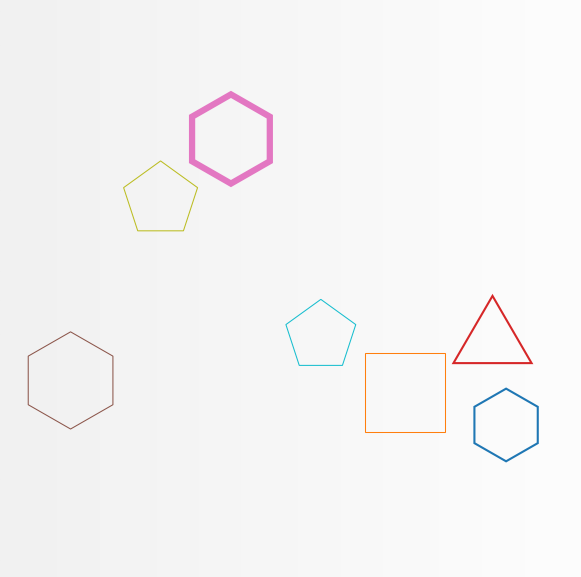[{"shape": "hexagon", "thickness": 1, "radius": 0.31, "center": [0.871, 0.263]}, {"shape": "square", "thickness": 0.5, "radius": 0.34, "center": [0.696, 0.319]}, {"shape": "triangle", "thickness": 1, "radius": 0.39, "center": [0.847, 0.409]}, {"shape": "hexagon", "thickness": 0.5, "radius": 0.42, "center": [0.121, 0.34]}, {"shape": "hexagon", "thickness": 3, "radius": 0.39, "center": [0.397, 0.758]}, {"shape": "pentagon", "thickness": 0.5, "radius": 0.33, "center": [0.276, 0.654]}, {"shape": "pentagon", "thickness": 0.5, "radius": 0.32, "center": [0.552, 0.418]}]